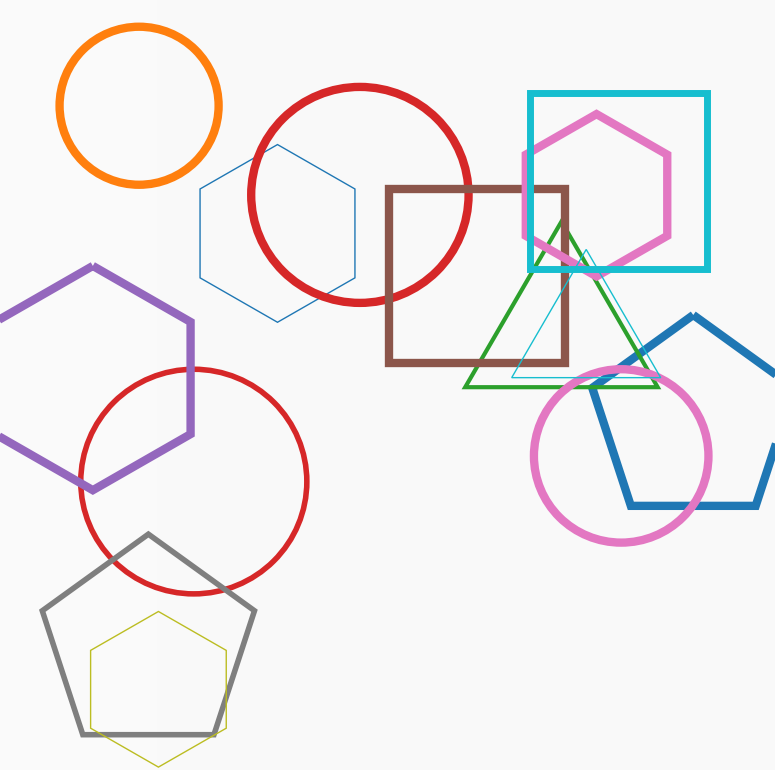[{"shape": "hexagon", "thickness": 0.5, "radius": 0.58, "center": [0.358, 0.697]}, {"shape": "pentagon", "thickness": 3, "radius": 0.69, "center": [0.895, 0.454]}, {"shape": "circle", "thickness": 3, "radius": 0.51, "center": [0.179, 0.863]}, {"shape": "triangle", "thickness": 1.5, "radius": 0.72, "center": [0.724, 0.569]}, {"shape": "circle", "thickness": 3, "radius": 0.7, "center": [0.464, 0.747]}, {"shape": "circle", "thickness": 2, "radius": 0.73, "center": [0.25, 0.375]}, {"shape": "hexagon", "thickness": 3, "radius": 0.73, "center": [0.12, 0.509]}, {"shape": "square", "thickness": 3, "radius": 0.57, "center": [0.615, 0.641]}, {"shape": "hexagon", "thickness": 3, "radius": 0.53, "center": [0.77, 0.746]}, {"shape": "circle", "thickness": 3, "radius": 0.56, "center": [0.802, 0.408]}, {"shape": "pentagon", "thickness": 2, "radius": 0.72, "center": [0.191, 0.162]}, {"shape": "hexagon", "thickness": 0.5, "radius": 0.51, "center": [0.204, 0.105]}, {"shape": "triangle", "thickness": 0.5, "radius": 0.55, "center": [0.756, 0.565]}, {"shape": "square", "thickness": 2.5, "radius": 0.57, "center": [0.798, 0.765]}]